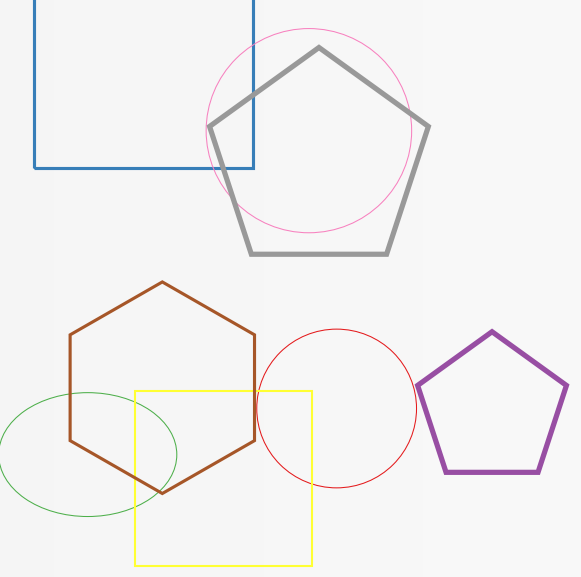[{"shape": "circle", "thickness": 0.5, "radius": 0.69, "center": [0.579, 0.292]}, {"shape": "square", "thickness": 1.5, "radius": 0.94, "center": [0.247, 0.896]}, {"shape": "oval", "thickness": 0.5, "radius": 0.77, "center": [0.151, 0.212]}, {"shape": "pentagon", "thickness": 2.5, "radius": 0.67, "center": [0.847, 0.29]}, {"shape": "square", "thickness": 1, "radius": 0.76, "center": [0.385, 0.17]}, {"shape": "hexagon", "thickness": 1.5, "radius": 0.92, "center": [0.279, 0.328]}, {"shape": "circle", "thickness": 0.5, "radius": 0.88, "center": [0.531, 0.773]}, {"shape": "pentagon", "thickness": 2.5, "radius": 0.99, "center": [0.549, 0.719]}]